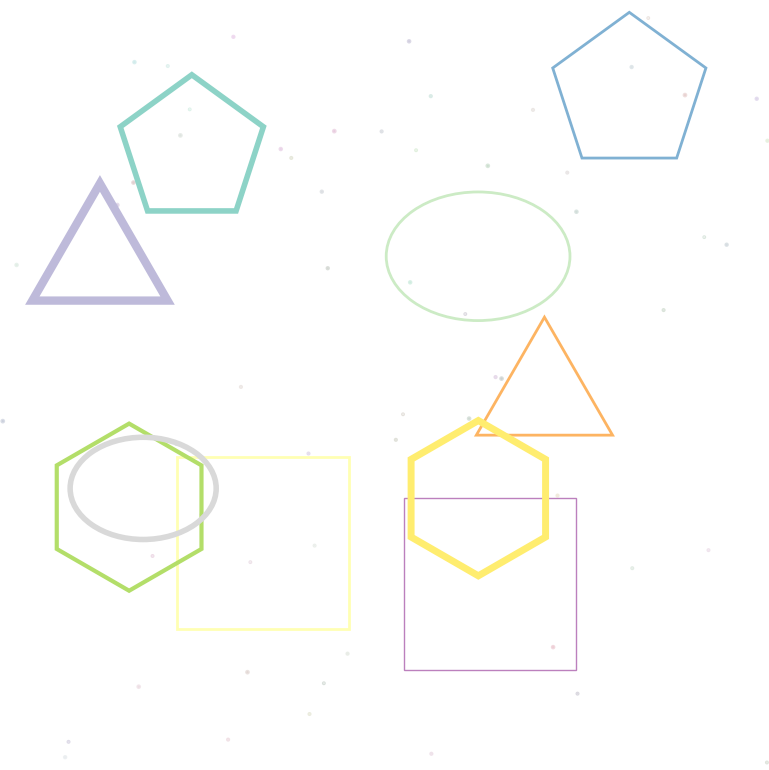[{"shape": "pentagon", "thickness": 2, "radius": 0.49, "center": [0.249, 0.805]}, {"shape": "square", "thickness": 1, "radius": 0.56, "center": [0.342, 0.295]}, {"shape": "triangle", "thickness": 3, "radius": 0.51, "center": [0.13, 0.66]}, {"shape": "pentagon", "thickness": 1, "radius": 0.52, "center": [0.817, 0.879]}, {"shape": "triangle", "thickness": 1, "radius": 0.51, "center": [0.707, 0.486]}, {"shape": "hexagon", "thickness": 1.5, "radius": 0.54, "center": [0.168, 0.341]}, {"shape": "oval", "thickness": 2, "radius": 0.47, "center": [0.186, 0.366]}, {"shape": "square", "thickness": 0.5, "radius": 0.56, "center": [0.637, 0.242]}, {"shape": "oval", "thickness": 1, "radius": 0.6, "center": [0.621, 0.667]}, {"shape": "hexagon", "thickness": 2.5, "radius": 0.5, "center": [0.621, 0.353]}]